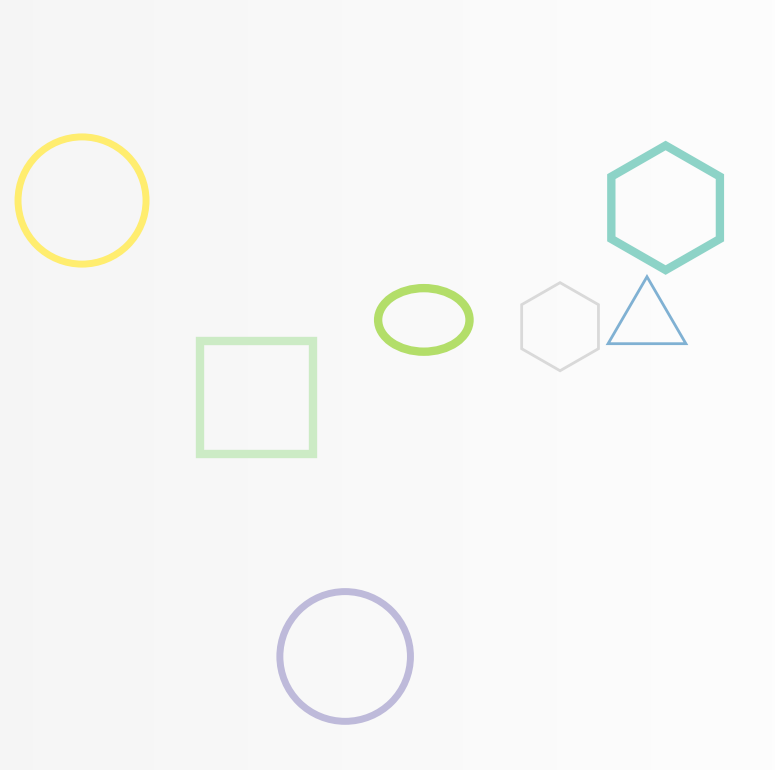[{"shape": "hexagon", "thickness": 3, "radius": 0.4, "center": [0.859, 0.73]}, {"shape": "circle", "thickness": 2.5, "radius": 0.42, "center": [0.445, 0.147]}, {"shape": "triangle", "thickness": 1, "radius": 0.29, "center": [0.835, 0.583]}, {"shape": "oval", "thickness": 3, "radius": 0.29, "center": [0.547, 0.585]}, {"shape": "hexagon", "thickness": 1, "radius": 0.29, "center": [0.723, 0.576]}, {"shape": "square", "thickness": 3, "radius": 0.37, "center": [0.331, 0.484]}, {"shape": "circle", "thickness": 2.5, "radius": 0.41, "center": [0.106, 0.74]}]